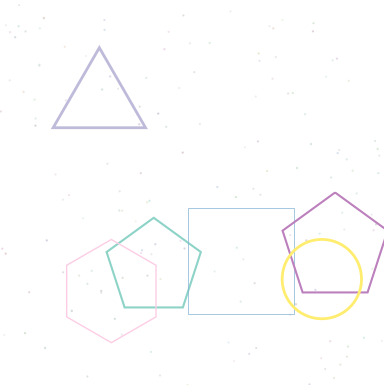[{"shape": "pentagon", "thickness": 1.5, "radius": 0.64, "center": [0.399, 0.306]}, {"shape": "triangle", "thickness": 2, "radius": 0.69, "center": [0.258, 0.738]}, {"shape": "square", "thickness": 0.5, "radius": 0.69, "center": [0.626, 0.322]}, {"shape": "hexagon", "thickness": 1, "radius": 0.67, "center": [0.289, 0.244]}, {"shape": "pentagon", "thickness": 1.5, "radius": 0.72, "center": [0.87, 0.357]}, {"shape": "circle", "thickness": 2, "radius": 0.52, "center": [0.836, 0.275]}]